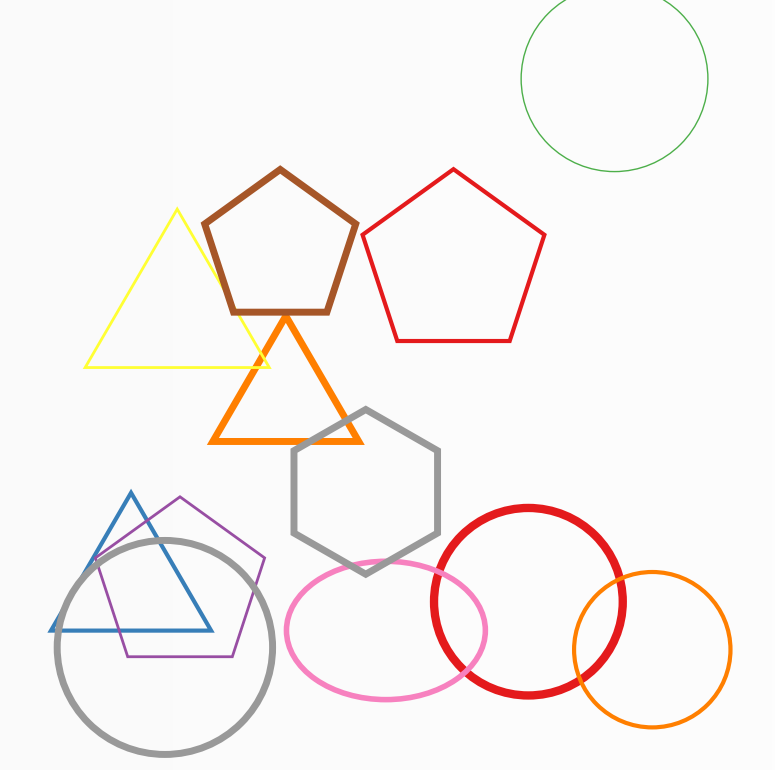[{"shape": "pentagon", "thickness": 1.5, "radius": 0.62, "center": [0.585, 0.657]}, {"shape": "circle", "thickness": 3, "radius": 0.61, "center": [0.682, 0.219]}, {"shape": "triangle", "thickness": 1.5, "radius": 0.6, "center": [0.169, 0.241]}, {"shape": "circle", "thickness": 0.5, "radius": 0.6, "center": [0.793, 0.898]}, {"shape": "pentagon", "thickness": 1, "radius": 0.57, "center": [0.232, 0.24]}, {"shape": "triangle", "thickness": 2.5, "radius": 0.54, "center": [0.369, 0.481]}, {"shape": "circle", "thickness": 1.5, "radius": 0.5, "center": [0.842, 0.156]}, {"shape": "triangle", "thickness": 1, "radius": 0.69, "center": [0.229, 0.591]}, {"shape": "pentagon", "thickness": 2.5, "radius": 0.51, "center": [0.362, 0.677]}, {"shape": "oval", "thickness": 2, "radius": 0.64, "center": [0.498, 0.181]}, {"shape": "circle", "thickness": 2.5, "radius": 0.69, "center": [0.213, 0.159]}, {"shape": "hexagon", "thickness": 2.5, "radius": 0.53, "center": [0.472, 0.361]}]